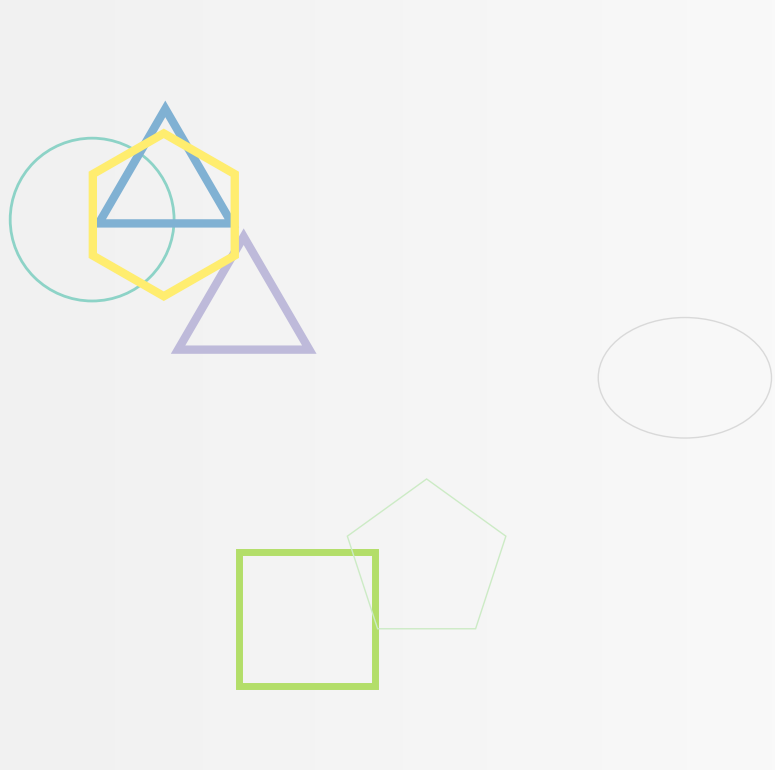[{"shape": "circle", "thickness": 1, "radius": 0.53, "center": [0.119, 0.715]}, {"shape": "triangle", "thickness": 3, "radius": 0.49, "center": [0.314, 0.595]}, {"shape": "triangle", "thickness": 3, "radius": 0.5, "center": [0.213, 0.759]}, {"shape": "square", "thickness": 2.5, "radius": 0.44, "center": [0.396, 0.196]}, {"shape": "oval", "thickness": 0.5, "radius": 0.56, "center": [0.884, 0.509]}, {"shape": "pentagon", "thickness": 0.5, "radius": 0.54, "center": [0.55, 0.27]}, {"shape": "hexagon", "thickness": 3, "radius": 0.53, "center": [0.211, 0.721]}]